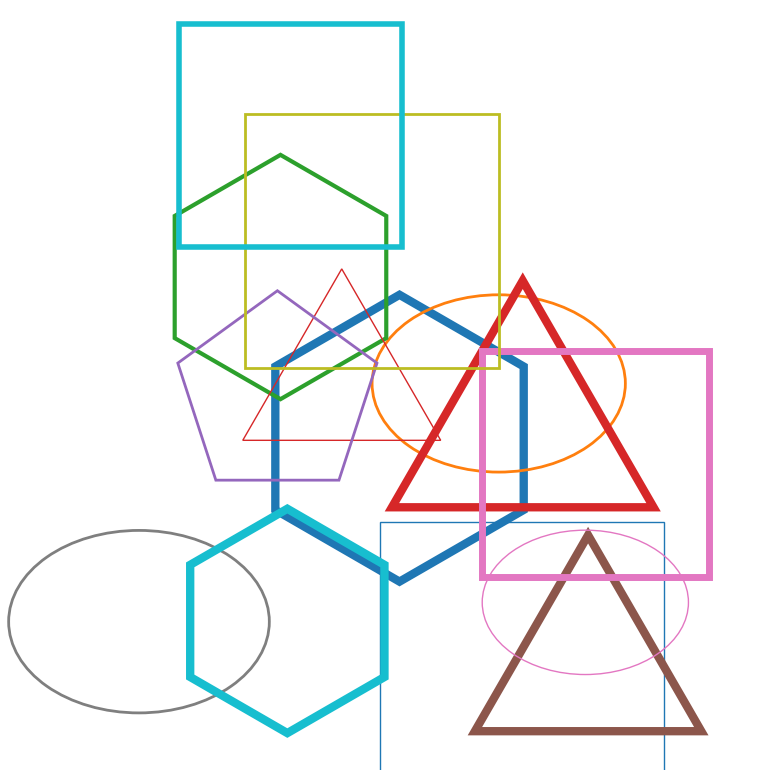[{"shape": "square", "thickness": 0.5, "radius": 0.92, "center": [0.678, 0.137]}, {"shape": "hexagon", "thickness": 3, "radius": 0.93, "center": [0.519, 0.431]}, {"shape": "oval", "thickness": 1, "radius": 0.82, "center": [0.648, 0.502]}, {"shape": "hexagon", "thickness": 1.5, "radius": 0.79, "center": [0.364, 0.64]}, {"shape": "triangle", "thickness": 3, "radius": 0.98, "center": [0.679, 0.439]}, {"shape": "triangle", "thickness": 0.5, "radius": 0.74, "center": [0.444, 0.502]}, {"shape": "pentagon", "thickness": 1, "radius": 0.68, "center": [0.36, 0.486]}, {"shape": "triangle", "thickness": 3, "radius": 0.85, "center": [0.764, 0.135]}, {"shape": "square", "thickness": 2.5, "radius": 0.74, "center": [0.773, 0.397]}, {"shape": "oval", "thickness": 0.5, "radius": 0.67, "center": [0.76, 0.218]}, {"shape": "oval", "thickness": 1, "radius": 0.85, "center": [0.181, 0.193]}, {"shape": "square", "thickness": 1, "radius": 0.83, "center": [0.483, 0.687]}, {"shape": "square", "thickness": 2, "radius": 0.72, "center": [0.378, 0.824]}, {"shape": "hexagon", "thickness": 3, "radius": 0.73, "center": [0.373, 0.194]}]